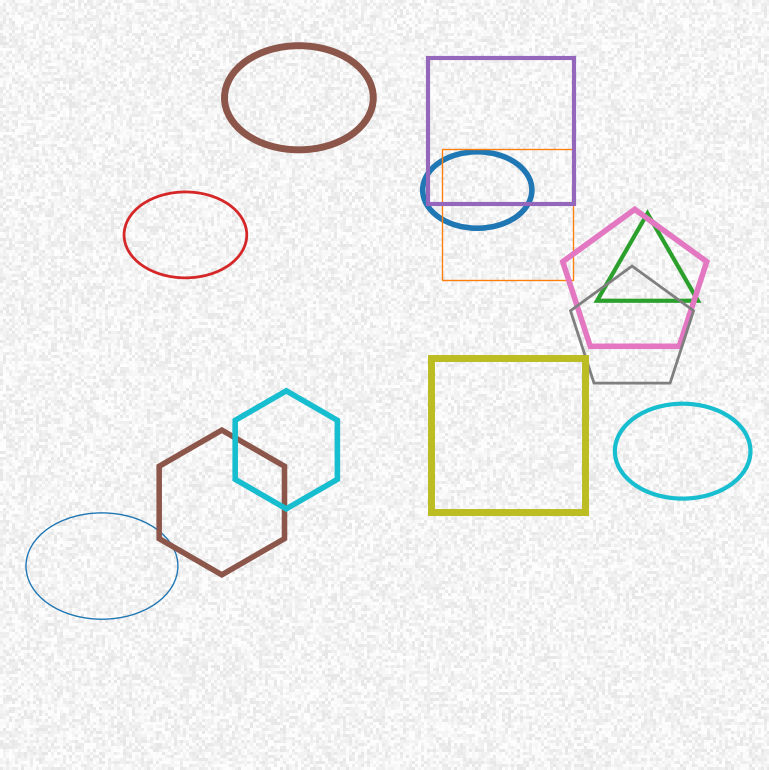[{"shape": "oval", "thickness": 2, "radius": 0.35, "center": [0.62, 0.753]}, {"shape": "oval", "thickness": 0.5, "radius": 0.49, "center": [0.132, 0.265]}, {"shape": "square", "thickness": 0.5, "radius": 0.42, "center": [0.659, 0.722]}, {"shape": "triangle", "thickness": 1.5, "radius": 0.38, "center": [0.841, 0.647]}, {"shape": "oval", "thickness": 1, "radius": 0.4, "center": [0.241, 0.695]}, {"shape": "square", "thickness": 1.5, "radius": 0.47, "center": [0.65, 0.83]}, {"shape": "oval", "thickness": 2.5, "radius": 0.48, "center": [0.388, 0.873]}, {"shape": "hexagon", "thickness": 2, "radius": 0.47, "center": [0.288, 0.347]}, {"shape": "pentagon", "thickness": 2, "radius": 0.49, "center": [0.824, 0.63]}, {"shape": "pentagon", "thickness": 1, "radius": 0.42, "center": [0.821, 0.57]}, {"shape": "square", "thickness": 2.5, "radius": 0.5, "center": [0.66, 0.435]}, {"shape": "hexagon", "thickness": 2, "radius": 0.38, "center": [0.372, 0.416]}, {"shape": "oval", "thickness": 1.5, "radius": 0.44, "center": [0.887, 0.414]}]